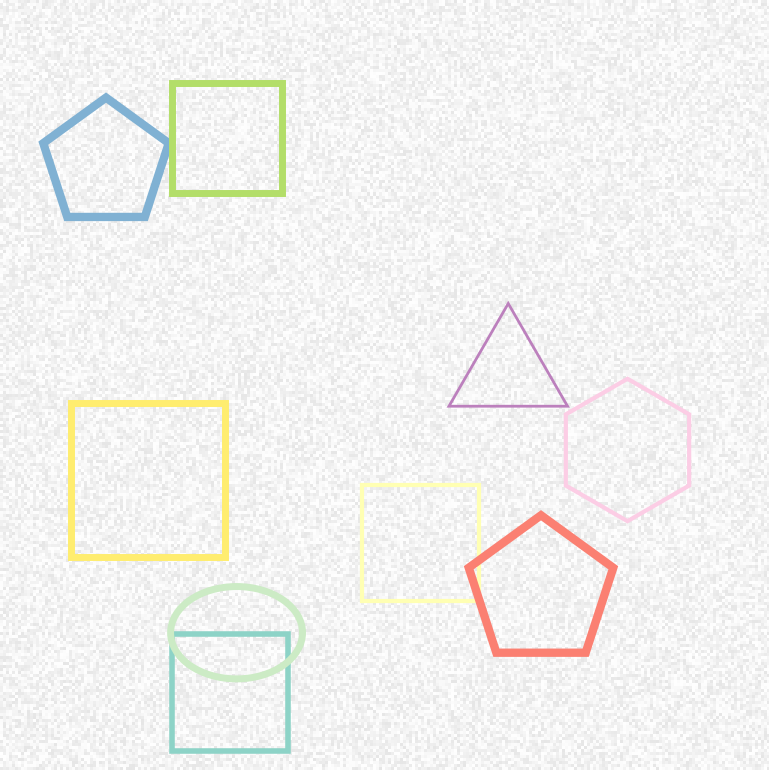[{"shape": "square", "thickness": 2, "radius": 0.38, "center": [0.299, 0.101]}, {"shape": "square", "thickness": 1.5, "radius": 0.38, "center": [0.546, 0.295]}, {"shape": "pentagon", "thickness": 3, "radius": 0.49, "center": [0.703, 0.232]}, {"shape": "pentagon", "thickness": 3, "radius": 0.43, "center": [0.138, 0.788]}, {"shape": "square", "thickness": 2.5, "radius": 0.36, "center": [0.295, 0.821]}, {"shape": "hexagon", "thickness": 1.5, "radius": 0.46, "center": [0.815, 0.416]}, {"shape": "triangle", "thickness": 1, "radius": 0.44, "center": [0.66, 0.517]}, {"shape": "oval", "thickness": 2.5, "radius": 0.43, "center": [0.307, 0.178]}, {"shape": "square", "thickness": 2.5, "radius": 0.5, "center": [0.192, 0.376]}]